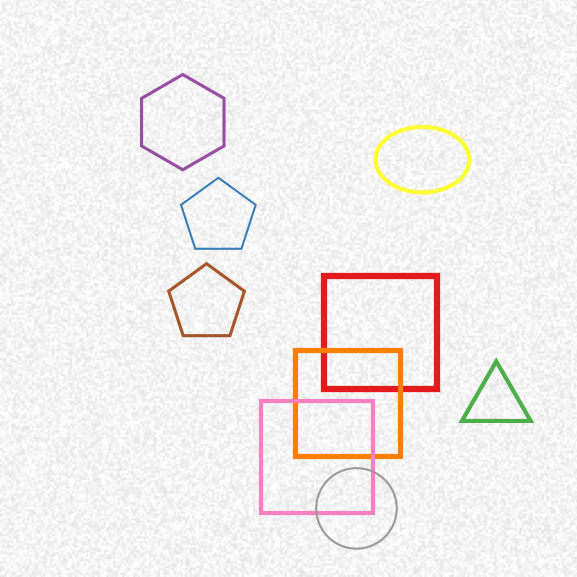[{"shape": "square", "thickness": 3, "radius": 0.49, "center": [0.659, 0.423]}, {"shape": "pentagon", "thickness": 1, "radius": 0.34, "center": [0.378, 0.623]}, {"shape": "triangle", "thickness": 2, "radius": 0.34, "center": [0.859, 0.305]}, {"shape": "hexagon", "thickness": 1.5, "radius": 0.41, "center": [0.317, 0.788]}, {"shape": "square", "thickness": 2.5, "radius": 0.46, "center": [0.602, 0.301]}, {"shape": "oval", "thickness": 2, "radius": 0.41, "center": [0.731, 0.723]}, {"shape": "pentagon", "thickness": 1.5, "radius": 0.34, "center": [0.358, 0.474]}, {"shape": "square", "thickness": 2, "radius": 0.48, "center": [0.549, 0.208]}, {"shape": "circle", "thickness": 1, "radius": 0.35, "center": [0.617, 0.119]}]